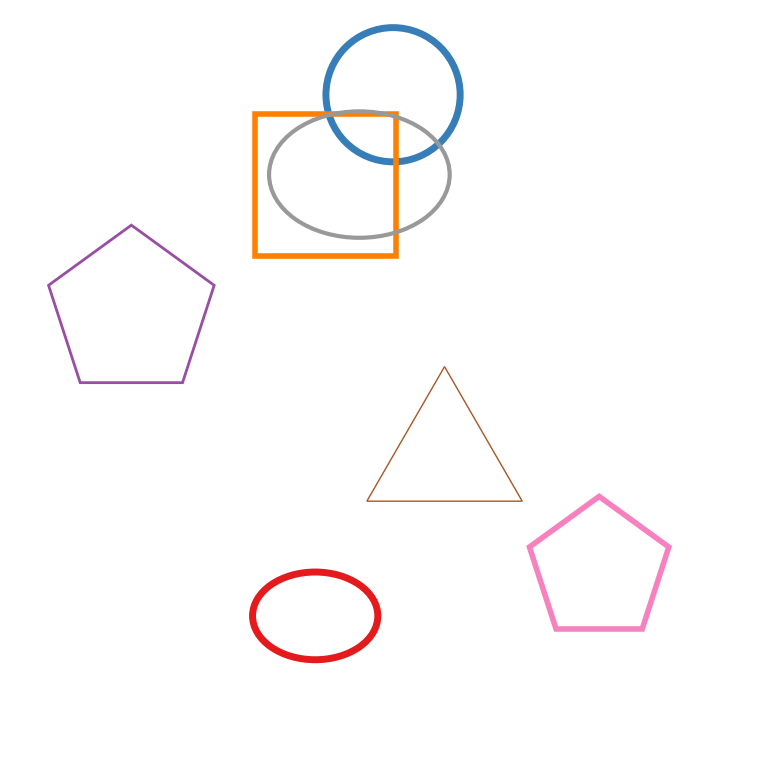[{"shape": "oval", "thickness": 2.5, "radius": 0.41, "center": [0.409, 0.2]}, {"shape": "circle", "thickness": 2.5, "radius": 0.44, "center": [0.51, 0.877]}, {"shape": "pentagon", "thickness": 1, "radius": 0.57, "center": [0.171, 0.595]}, {"shape": "square", "thickness": 2, "radius": 0.46, "center": [0.423, 0.759]}, {"shape": "triangle", "thickness": 0.5, "radius": 0.58, "center": [0.577, 0.407]}, {"shape": "pentagon", "thickness": 2, "radius": 0.48, "center": [0.778, 0.26]}, {"shape": "oval", "thickness": 1.5, "radius": 0.59, "center": [0.467, 0.773]}]